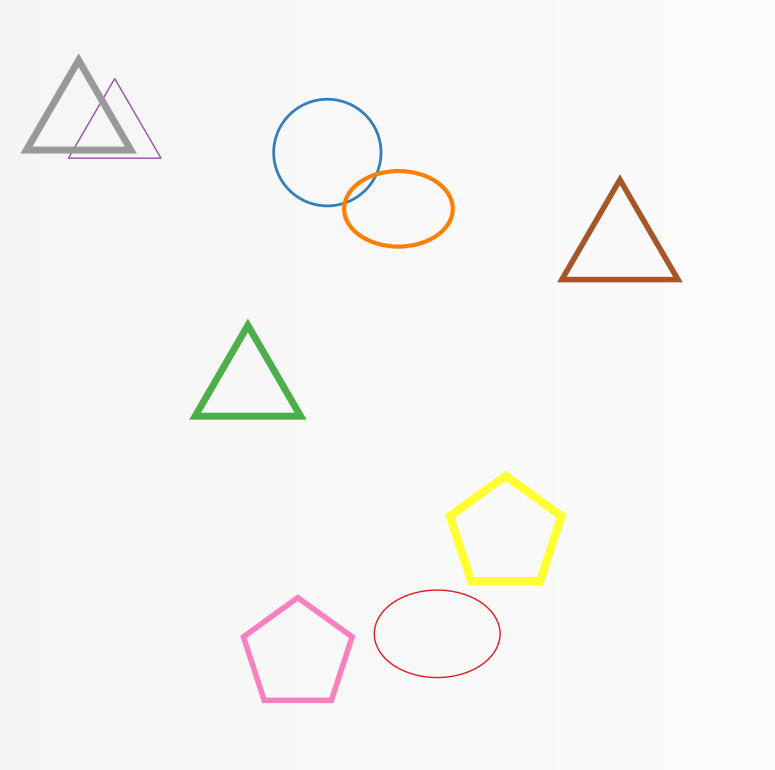[{"shape": "oval", "thickness": 0.5, "radius": 0.41, "center": [0.564, 0.177]}, {"shape": "circle", "thickness": 1, "radius": 0.35, "center": [0.422, 0.802]}, {"shape": "triangle", "thickness": 2.5, "radius": 0.39, "center": [0.32, 0.499]}, {"shape": "triangle", "thickness": 0.5, "radius": 0.34, "center": [0.148, 0.829]}, {"shape": "oval", "thickness": 1.5, "radius": 0.35, "center": [0.514, 0.729]}, {"shape": "pentagon", "thickness": 3, "radius": 0.38, "center": [0.652, 0.306]}, {"shape": "triangle", "thickness": 2, "radius": 0.43, "center": [0.8, 0.68]}, {"shape": "pentagon", "thickness": 2, "radius": 0.37, "center": [0.384, 0.15]}, {"shape": "triangle", "thickness": 2.5, "radius": 0.39, "center": [0.101, 0.844]}]